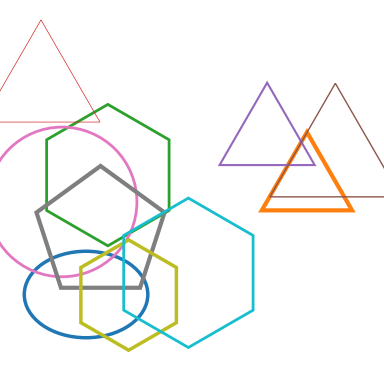[{"shape": "oval", "thickness": 2.5, "radius": 0.8, "center": [0.223, 0.235]}, {"shape": "triangle", "thickness": 3, "radius": 0.68, "center": [0.797, 0.521]}, {"shape": "hexagon", "thickness": 2, "radius": 0.92, "center": [0.28, 0.545]}, {"shape": "triangle", "thickness": 0.5, "radius": 0.88, "center": [0.106, 0.771]}, {"shape": "triangle", "thickness": 1.5, "radius": 0.71, "center": [0.694, 0.643]}, {"shape": "triangle", "thickness": 1, "radius": 0.98, "center": [0.871, 0.587]}, {"shape": "circle", "thickness": 2, "radius": 0.97, "center": [0.161, 0.476]}, {"shape": "pentagon", "thickness": 3, "radius": 0.87, "center": [0.261, 0.394]}, {"shape": "hexagon", "thickness": 2.5, "radius": 0.72, "center": [0.334, 0.234]}, {"shape": "hexagon", "thickness": 2, "radius": 0.97, "center": [0.489, 0.291]}]